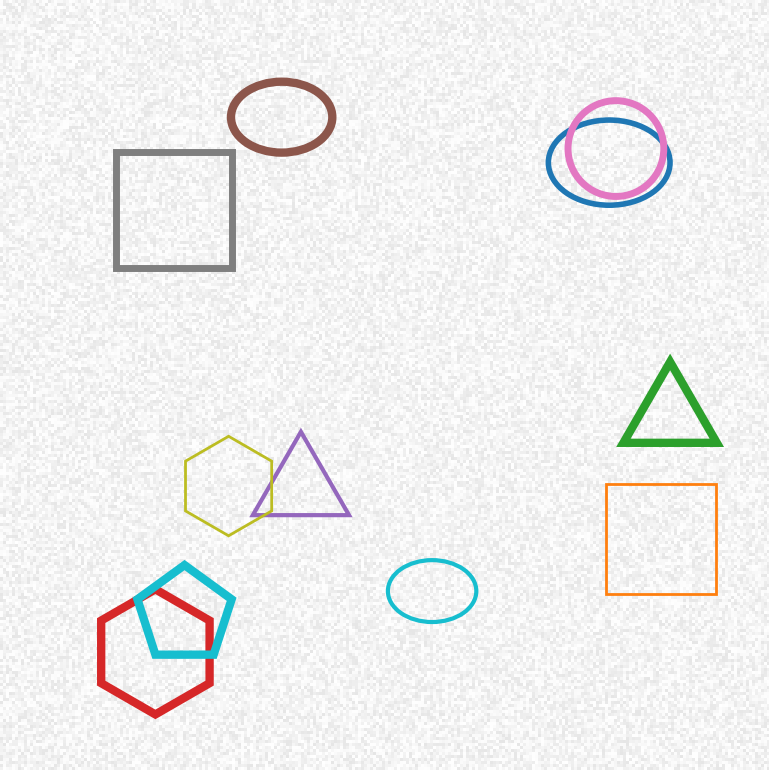[{"shape": "oval", "thickness": 2, "radius": 0.4, "center": [0.791, 0.789]}, {"shape": "square", "thickness": 1, "radius": 0.36, "center": [0.859, 0.3]}, {"shape": "triangle", "thickness": 3, "radius": 0.35, "center": [0.87, 0.46]}, {"shape": "hexagon", "thickness": 3, "radius": 0.41, "center": [0.202, 0.153]}, {"shape": "triangle", "thickness": 1.5, "radius": 0.36, "center": [0.391, 0.367]}, {"shape": "oval", "thickness": 3, "radius": 0.33, "center": [0.366, 0.848]}, {"shape": "circle", "thickness": 2.5, "radius": 0.31, "center": [0.8, 0.807]}, {"shape": "square", "thickness": 2.5, "radius": 0.38, "center": [0.226, 0.728]}, {"shape": "hexagon", "thickness": 1, "radius": 0.32, "center": [0.297, 0.369]}, {"shape": "pentagon", "thickness": 3, "radius": 0.32, "center": [0.24, 0.202]}, {"shape": "oval", "thickness": 1.5, "radius": 0.29, "center": [0.561, 0.232]}]